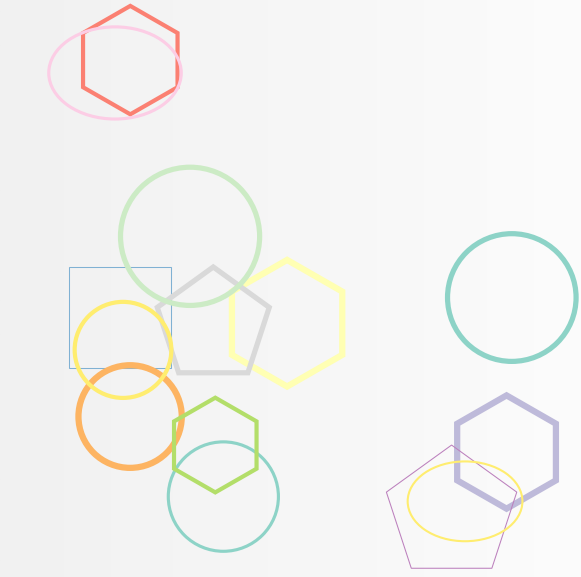[{"shape": "circle", "thickness": 2.5, "radius": 0.55, "center": [0.881, 0.484]}, {"shape": "circle", "thickness": 1.5, "radius": 0.47, "center": [0.384, 0.139]}, {"shape": "hexagon", "thickness": 3, "radius": 0.55, "center": [0.494, 0.439]}, {"shape": "hexagon", "thickness": 3, "radius": 0.49, "center": [0.871, 0.216]}, {"shape": "hexagon", "thickness": 2, "radius": 0.47, "center": [0.224, 0.895]}, {"shape": "square", "thickness": 0.5, "radius": 0.44, "center": [0.206, 0.45]}, {"shape": "circle", "thickness": 3, "radius": 0.44, "center": [0.224, 0.278]}, {"shape": "hexagon", "thickness": 2, "radius": 0.41, "center": [0.37, 0.228]}, {"shape": "oval", "thickness": 1.5, "radius": 0.57, "center": [0.198, 0.873]}, {"shape": "pentagon", "thickness": 2.5, "radius": 0.51, "center": [0.367, 0.436]}, {"shape": "pentagon", "thickness": 0.5, "radius": 0.59, "center": [0.777, 0.111]}, {"shape": "circle", "thickness": 2.5, "radius": 0.6, "center": [0.327, 0.59]}, {"shape": "circle", "thickness": 2, "radius": 0.42, "center": [0.212, 0.393]}, {"shape": "oval", "thickness": 1, "radius": 0.49, "center": [0.8, 0.131]}]